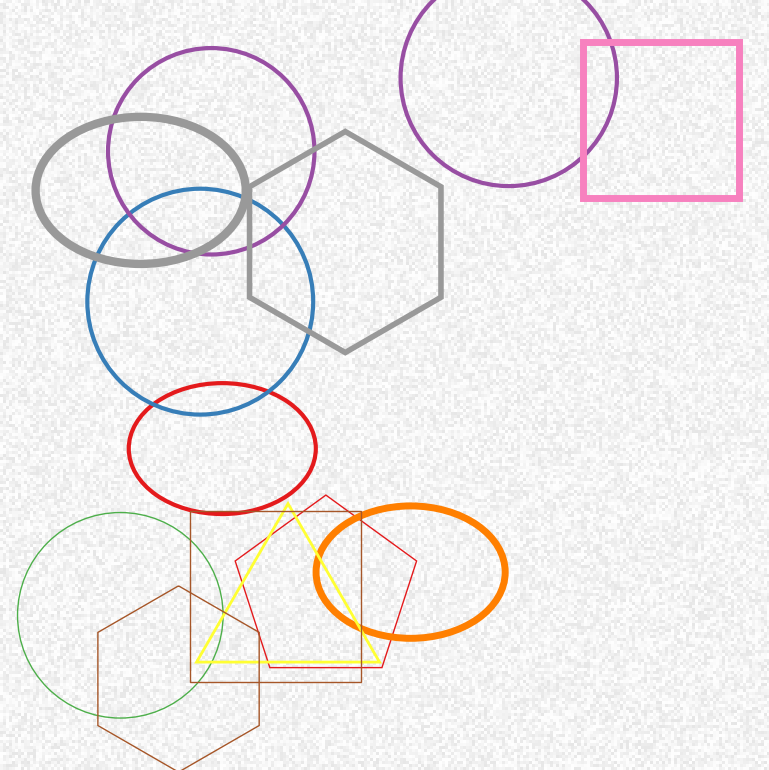[{"shape": "pentagon", "thickness": 0.5, "radius": 0.62, "center": [0.423, 0.233]}, {"shape": "oval", "thickness": 1.5, "radius": 0.61, "center": [0.289, 0.417]}, {"shape": "circle", "thickness": 1.5, "radius": 0.73, "center": [0.26, 0.608]}, {"shape": "circle", "thickness": 0.5, "radius": 0.67, "center": [0.156, 0.201]}, {"shape": "circle", "thickness": 1.5, "radius": 0.7, "center": [0.661, 0.899]}, {"shape": "circle", "thickness": 1.5, "radius": 0.67, "center": [0.274, 0.804]}, {"shape": "oval", "thickness": 2.5, "radius": 0.61, "center": [0.533, 0.257]}, {"shape": "triangle", "thickness": 1, "radius": 0.69, "center": [0.374, 0.209]}, {"shape": "hexagon", "thickness": 0.5, "radius": 0.6, "center": [0.232, 0.118]}, {"shape": "square", "thickness": 0.5, "radius": 0.55, "center": [0.357, 0.225]}, {"shape": "square", "thickness": 2.5, "radius": 0.51, "center": [0.858, 0.844]}, {"shape": "oval", "thickness": 3, "radius": 0.68, "center": [0.183, 0.753]}, {"shape": "hexagon", "thickness": 2, "radius": 0.72, "center": [0.448, 0.686]}]